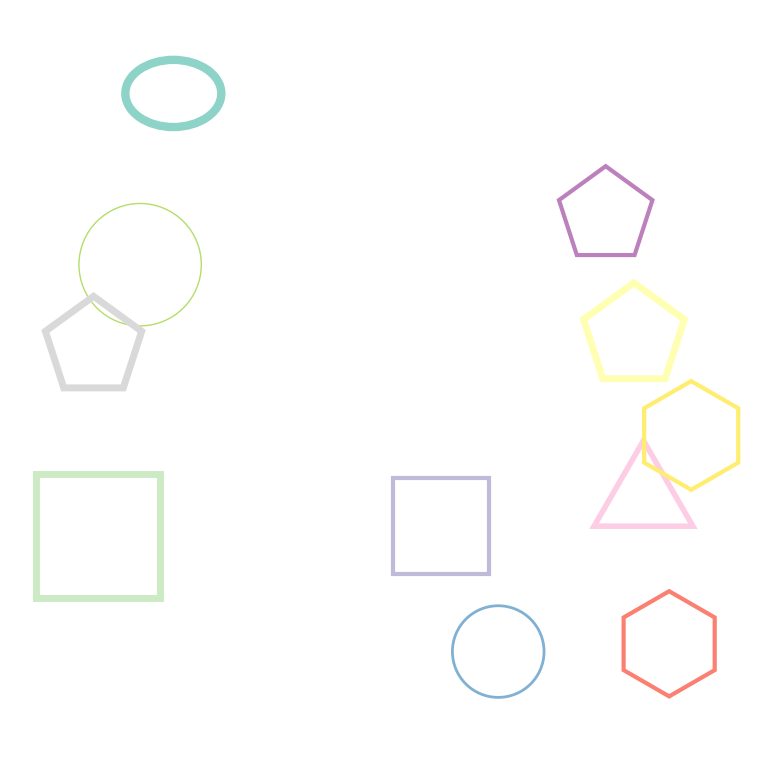[{"shape": "oval", "thickness": 3, "radius": 0.31, "center": [0.225, 0.879]}, {"shape": "pentagon", "thickness": 2.5, "radius": 0.34, "center": [0.823, 0.564]}, {"shape": "square", "thickness": 1.5, "radius": 0.31, "center": [0.573, 0.316]}, {"shape": "hexagon", "thickness": 1.5, "radius": 0.34, "center": [0.869, 0.164]}, {"shape": "circle", "thickness": 1, "radius": 0.3, "center": [0.647, 0.154]}, {"shape": "circle", "thickness": 0.5, "radius": 0.4, "center": [0.182, 0.656]}, {"shape": "triangle", "thickness": 2, "radius": 0.37, "center": [0.836, 0.354]}, {"shape": "pentagon", "thickness": 2.5, "radius": 0.33, "center": [0.121, 0.549]}, {"shape": "pentagon", "thickness": 1.5, "radius": 0.32, "center": [0.787, 0.72]}, {"shape": "square", "thickness": 2.5, "radius": 0.4, "center": [0.127, 0.303]}, {"shape": "hexagon", "thickness": 1.5, "radius": 0.35, "center": [0.898, 0.434]}]